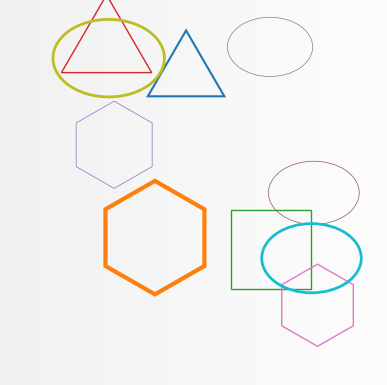[{"shape": "triangle", "thickness": 1.5, "radius": 0.57, "center": [0.48, 0.807]}, {"shape": "hexagon", "thickness": 3, "radius": 0.74, "center": [0.4, 0.383]}, {"shape": "square", "thickness": 1, "radius": 0.52, "center": [0.7, 0.352]}, {"shape": "triangle", "thickness": 1, "radius": 0.67, "center": [0.275, 0.879]}, {"shape": "hexagon", "thickness": 0.5, "radius": 0.57, "center": [0.295, 0.624]}, {"shape": "oval", "thickness": 0.5, "radius": 0.59, "center": [0.81, 0.499]}, {"shape": "hexagon", "thickness": 1, "radius": 0.53, "center": [0.819, 0.207]}, {"shape": "oval", "thickness": 0.5, "radius": 0.55, "center": [0.697, 0.878]}, {"shape": "oval", "thickness": 2, "radius": 0.72, "center": [0.281, 0.849]}, {"shape": "oval", "thickness": 2, "radius": 0.64, "center": [0.804, 0.329]}]